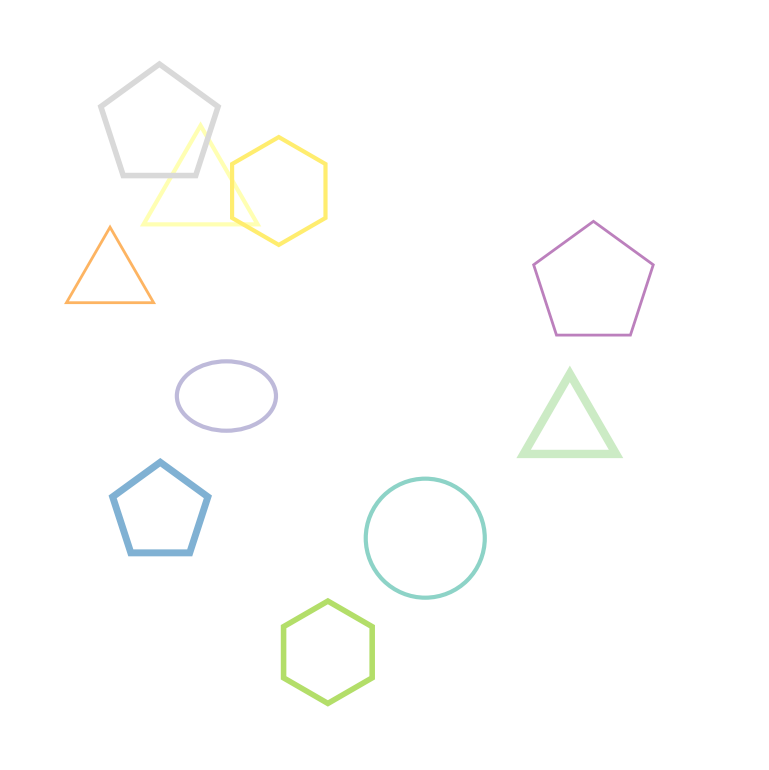[{"shape": "circle", "thickness": 1.5, "radius": 0.39, "center": [0.552, 0.301]}, {"shape": "triangle", "thickness": 1.5, "radius": 0.43, "center": [0.26, 0.751]}, {"shape": "oval", "thickness": 1.5, "radius": 0.32, "center": [0.294, 0.486]}, {"shape": "pentagon", "thickness": 2.5, "radius": 0.33, "center": [0.208, 0.335]}, {"shape": "triangle", "thickness": 1, "radius": 0.33, "center": [0.143, 0.64]}, {"shape": "hexagon", "thickness": 2, "radius": 0.33, "center": [0.426, 0.153]}, {"shape": "pentagon", "thickness": 2, "radius": 0.4, "center": [0.207, 0.837]}, {"shape": "pentagon", "thickness": 1, "radius": 0.41, "center": [0.771, 0.631]}, {"shape": "triangle", "thickness": 3, "radius": 0.35, "center": [0.74, 0.445]}, {"shape": "hexagon", "thickness": 1.5, "radius": 0.35, "center": [0.362, 0.752]}]